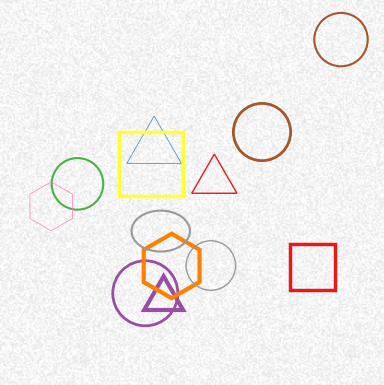[{"shape": "square", "thickness": 2.5, "radius": 0.3, "center": [0.811, 0.307]}, {"shape": "triangle", "thickness": 1, "radius": 0.34, "center": [0.557, 0.532]}, {"shape": "triangle", "thickness": 0.5, "radius": 0.41, "center": [0.4, 0.617]}, {"shape": "circle", "thickness": 1.5, "radius": 0.34, "center": [0.201, 0.522]}, {"shape": "triangle", "thickness": 3, "radius": 0.29, "center": [0.425, 0.224]}, {"shape": "circle", "thickness": 2, "radius": 0.42, "center": [0.377, 0.238]}, {"shape": "hexagon", "thickness": 3, "radius": 0.42, "center": [0.446, 0.309]}, {"shape": "square", "thickness": 2.5, "radius": 0.42, "center": [0.393, 0.574]}, {"shape": "circle", "thickness": 1.5, "radius": 0.35, "center": [0.886, 0.897]}, {"shape": "circle", "thickness": 2, "radius": 0.37, "center": [0.681, 0.657]}, {"shape": "hexagon", "thickness": 0.5, "radius": 0.32, "center": [0.133, 0.464]}, {"shape": "oval", "thickness": 1.5, "radius": 0.38, "center": [0.417, 0.4]}, {"shape": "circle", "thickness": 1, "radius": 0.32, "center": [0.548, 0.31]}]